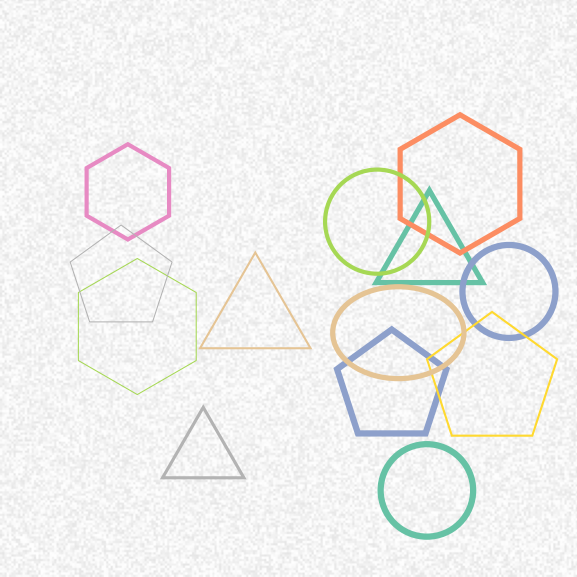[{"shape": "circle", "thickness": 3, "radius": 0.4, "center": [0.739, 0.15]}, {"shape": "triangle", "thickness": 2.5, "radius": 0.53, "center": [0.744, 0.563]}, {"shape": "hexagon", "thickness": 2.5, "radius": 0.6, "center": [0.797, 0.681]}, {"shape": "circle", "thickness": 3, "radius": 0.4, "center": [0.881, 0.494]}, {"shape": "pentagon", "thickness": 3, "radius": 0.5, "center": [0.678, 0.329]}, {"shape": "hexagon", "thickness": 2, "radius": 0.41, "center": [0.221, 0.667]}, {"shape": "circle", "thickness": 2, "radius": 0.45, "center": [0.653, 0.615]}, {"shape": "hexagon", "thickness": 0.5, "radius": 0.59, "center": [0.238, 0.434]}, {"shape": "pentagon", "thickness": 1, "radius": 0.59, "center": [0.852, 0.341]}, {"shape": "oval", "thickness": 2.5, "radius": 0.57, "center": [0.69, 0.423]}, {"shape": "triangle", "thickness": 1, "radius": 0.55, "center": [0.442, 0.451]}, {"shape": "pentagon", "thickness": 0.5, "radius": 0.46, "center": [0.21, 0.517]}, {"shape": "triangle", "thickness": 1.5, "radius": 0.41, "center": [0.352, 0.212]}]